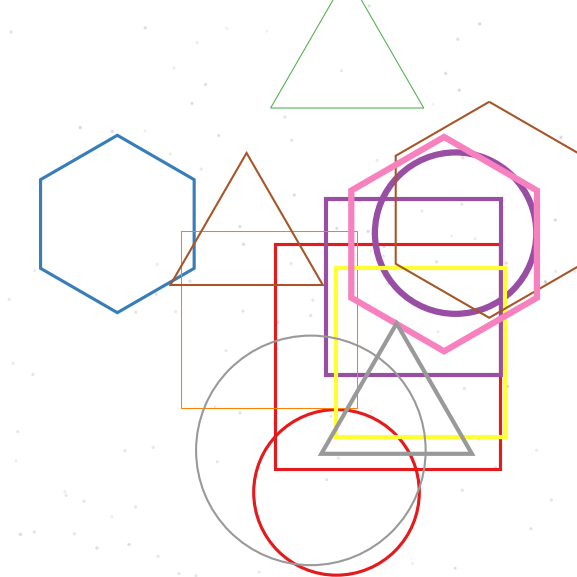[{"shape": "square", "thickness": 1.5, "radius": 0.97, "center": [0.67, 0.381]}, {"shape": "circle", "thickness": 1.5, "radius": 0.72, "center": [0.583, 0.147]}, {"shape": "hexagon", "thickness": 1.5, "radius": 0.77, "center": [0.203, 0.611]}, {"shape": "triangle", "thickness": 0.5, "radius": 0.77, "center": [0.601, 0.889]}, {"shape": "circle", "thickness": 3, "radius": 0.7, "center": [0.789, 0.595]}, {"shape": "square", "thickness": 2, "radius": 0.76, "center": [0.716, 0.503]}, {"shape": "square", "thickness": 0.5, "radius": 0.77, "center": [0.466, 0.445]}, {"shape": "square", "thickness": 2, "radius": 0.73, "center": [0.728, 0.389]}, {"shape": "triangle", "thickness": 1, "radius": 0.76, "center": [0.427, 0.582]}, {"shape": "hexagon", "thickness": 1, "radius": 0.94, "center": [0.847, 0.636]}, {"shape": "hexagon", "thickness": 3, "radius": 0.93, "center": [0.769, 0.576]}, {"shape": "circle", "thickness": 1, "radius": 0.99, "center": [0.538, 0.219]}, {"shape": "triangle", "thickness": 2, "radius": 0.75, "center": [0.687, 0.289]}]